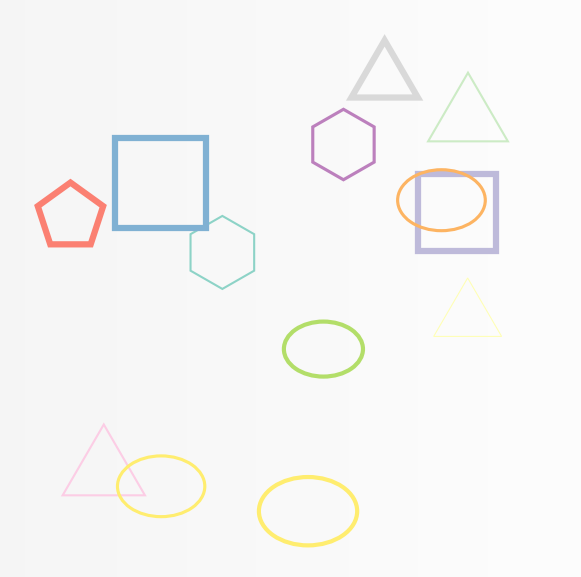[{"shape": "hexagon", "thickness": 1, "radius": 0.32, "center": [0.383, 0.562]}, {"shape": "triangle", "thickness": 0.5, "radius": 0.34, "center": [0.805, 0.45]}, {"shape": "square", "thickness": 3, "radius": 0.34, "center": [0.787, 0.631]}, {"shape": "pentagon", "thickness": 3, "radius": 0.3, "center": [0.121, 0.624]}, {"shape": "square", "thickness": 3, "radius": 0.39, "center": [0.276, 0.682]}, {"shape": "oval", "thickness": 1.5, "radius": 0.38, "center": [0.76, 0.652]}, {"shape": "oval", "thickness": 2, "radius": 0.34, "center": [0.556, 0.395]}, {"shape": "triangle", "thickness": 1, "radius": 0.41, "center": [0.179, 0.182]}, {"shape": "triangle", "thickness": 3, "radius": 0.33, "center": [0.662, 0.863]}, {"shape": "hexagon", "thickness": 1.5, "radius": 0.3, "center": [0.591, 0.749]}, {"shape": "triangle", "thickness": 1, "radius": 0.4, "center": [0.805, 0.794]}, {"shape": "oval", "thickness": 1.5, "radius": 0.38, "center": [0.277, 0.157]}, {"shape": "oval", "thickness": 2, "radius": 0.42, "center": [0.53, 0.114]}]